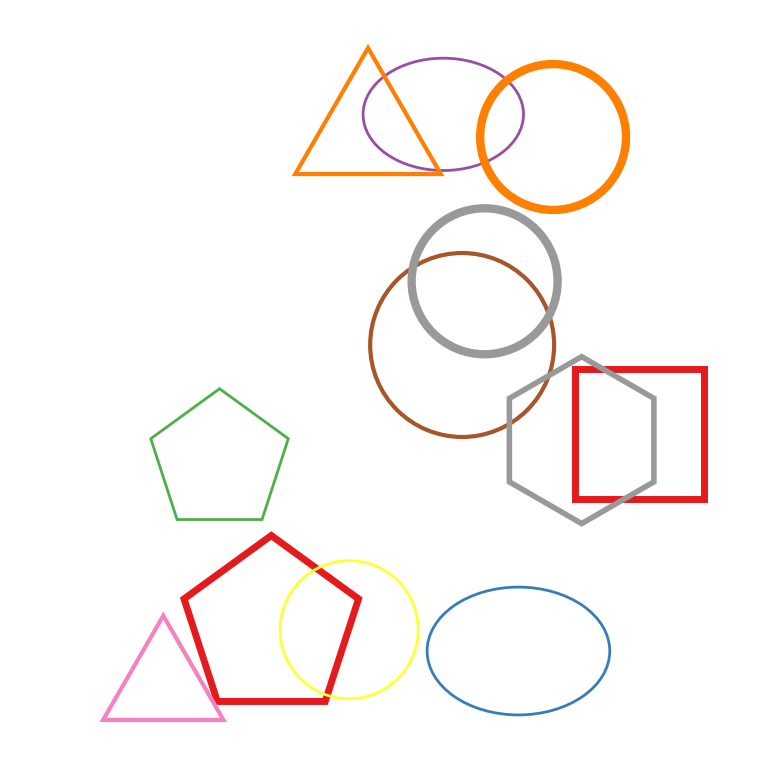[{"shape": "pentagon", "thickness": 2.5, "radius": 0.6, "center": [0.352, 0.185]}, {"shape": "square", "thickness": 2.5, "radius": 0.42, "center": [0.83, 0.436]}, {"shape": "oval", "thickness": 1, "radius": 0.59, "center": [0.673, 0.155]}, {"shape": "pentagon", "thickness": 1, "radius": 0.47, "center": [0.285, 0.401]}, {"shape": "oval", "thickness": 1, "radius": 0.52, "center": [0.576, 0.851]}, {"shape": "triangle", "thickness": 1.5, "radius": 0.55, "center": [0.478, 0.829]}, {"shape": "circle", "thickness": 3, "radius": 0.47, "center": [0.718, 0.822]}, {"shape": "circle", "thickness": 1, "radius": 0.45, "center": [0.453, 0.182]}, {"shape": "circle", "thickness": 1.5, "radius": 0.6, "center": [0.6, 0.552]}, {"shape": "triangle", "thickness": 1.5, "radius": 0.45, "center": [0.212, 0.11]}, {"shape": "circle", "thickness": 3, "radius": 0.47, "center": [0.629, 0.635]}, {"shape": "hexagon", "thickness": 2, "radius": 0.54, "center": [0.755, 0.428]}]